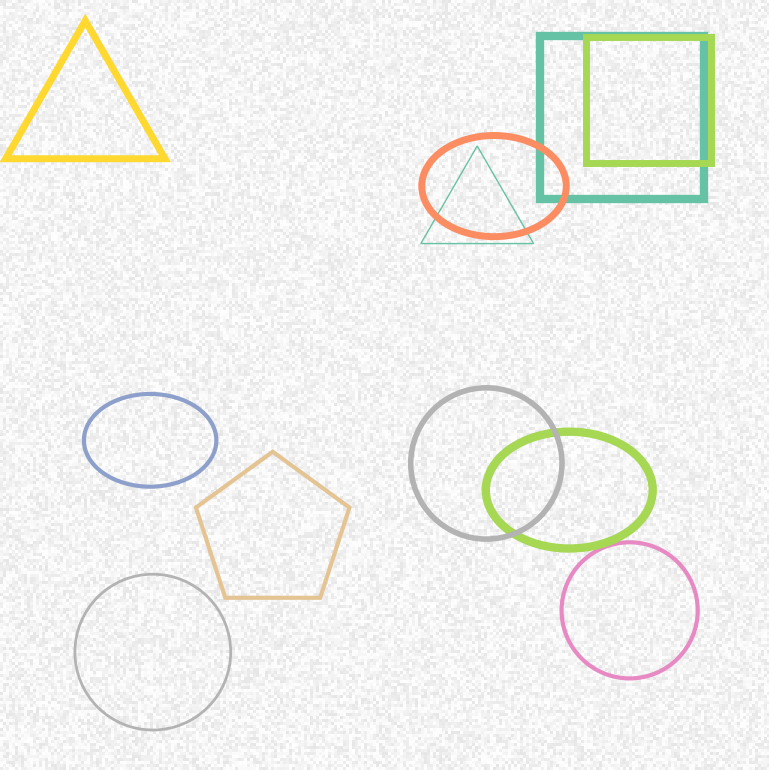[{"shape": "triangle", "thickness": 0.5, "radius": 0.42, "center": [0.62, 0.726]}, {"shape": "square", "thickness": 3, "radius": 0.53, "center": [0.808, 0.847]}, {"shape": "oval", "thickness": 2.5, "radius": 0.47, "center": [0.642, 0.758]}, {"shape": "oval", "thickness": 1.5, "radius": 0.43, "center": [0.195, 0.428]}, {"shape": "circle", "thickness": 1.5, "radius": 0.44, "center": [0.818, 0.207]}, {"shape": "square", "thickness": 2.5, "radius": 0.41, "center": [0.843, 0.87]}, {"shape": "oval", "thickness": 3, "radius": 0.54, "center": [0.739, 0.364]}, {"shape": "triangle", "thickness": 2.5, "radius": 0.6, "center": [0.111, 0.854]}, {"shape": "pentagon", "thickness": 1.5, "radius": 0.52, "center": [0.354, 0.308]}, {"shape": "circle", "thickness": 1, "radius": 0.51, "center": [0.198, 0.153]}, {"shape": "circle", "thickness": 2, "radius": 0.49, "center": [0.632, 0.398]}]